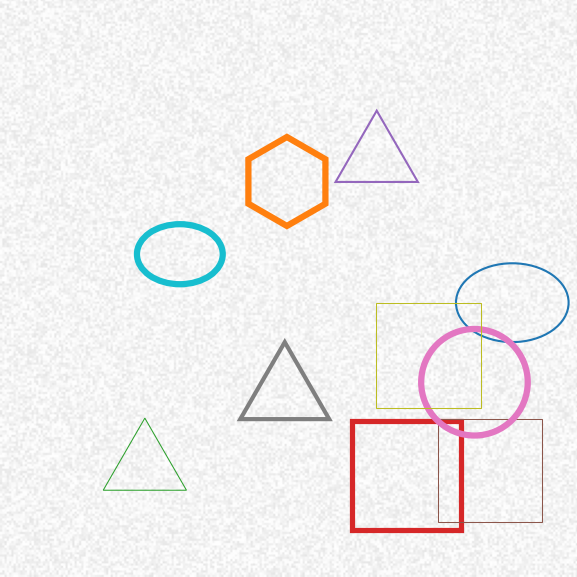[{"shape": "oval", "thickness": 1, "radius": 0.49, "center": [0.887, 0.475]}, {"shape": "hexagon", "thickness": 3, "radius": 0.39, "center": [0.497, 0.685]}, {"shape": "triangle", "thickness": 0.5, "radius": 0.42, "center": [0.251, 0.192]}, {"shape": "square", "thickness": 2.5, "radius": 0.47, "center": [0.704, 0.176]}, {"shape": "triangle", "thickness": 1, "radius": 0.41, "center": [0.652, 0.725]}, {"shape": "square", "thickness": 0.5, "radius": 0.45, "center": [0.848, 0.184]}, {"shape": "circle", "thickness": 3, "radius": 0.46, "center": [0.822, 0.337]}, {"shape": "triangle", "thickness": 2, "radius": 0.44, "center": [0.493, 0.318]}, {"shape": "square", "thickness": 0.5, "radius": 0.45, "center": [0.742, 0.384]}, {"shape": "oval", "thickness": 3, "radius": 0.37, "center": [0.311, 0.559]}]